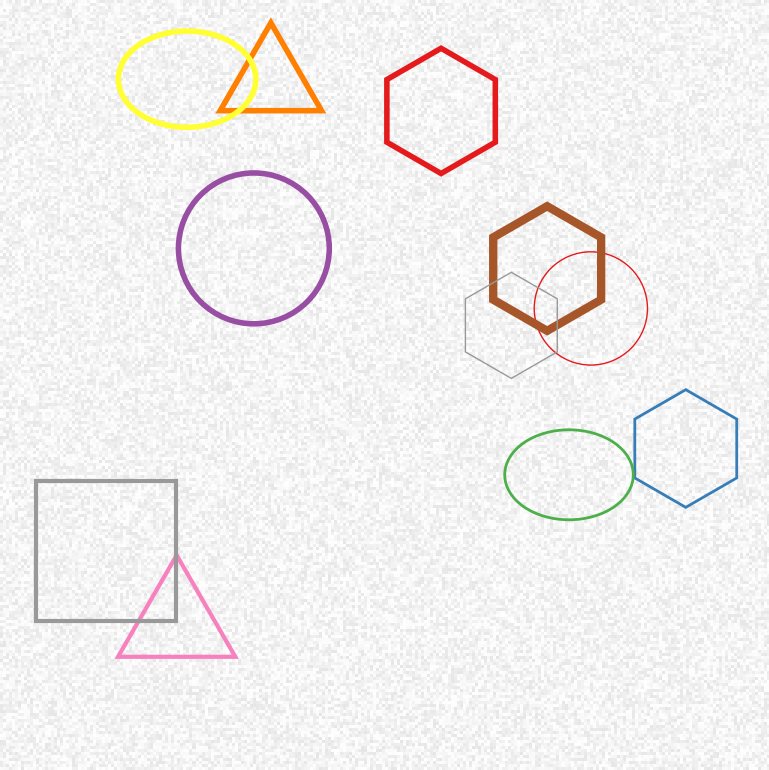[{"shape": "circle", "thickness": 0.5, "radius": 0.37, "center": [0.767, 0.599]}, {"shape": "hexagon", "thickness": 2, "radius": 0.41, "center": [0.573, 0.856]}, {"shape": "hexagon", "thickness": 1, "radius": 0.38, "center": [0.891, 0.418]}, {"shape": "oval", "thickness": 1, "radius": 0.42, "center": [0.739, 0.383]}, {"shape": "circle", "thickness": 2, "radius": 0.49, "center": [0.33, 0.677]}, {"shape": "triangle", "thickness": 2, "radius": 0.38, "center": [0.352, 0.894]}, {"shape": "oval", "thickness": 2, "radius": 0.45, "center": [0.243, 0.897]}, {"shape": "hexagon", "thickness": 3, "radius": 0.4, "center": [0.711, 0.651]}, {"shape": "triangle", "thickness": 1.5, "radius": 0.44, "center": [0.229, 0.191]}, {"shape": "hexagon", "thickness": 0.5, "radius": 0.34, "center": [0.664, 0.577]}, {"shape": "square", "thickness": 1.5, "radius": 0.46, "center": [0.138, 0.285]}]